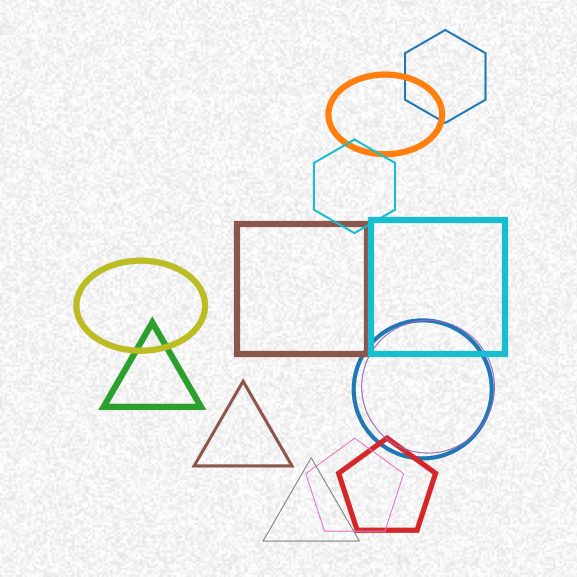[{"shape": "hexagon", "thickness": 1, "radius": 0.4, "center": [0.771, 0.867]}, {"shape": "circle", "thickness": 2, "radius": 0.6, "center": [0.732, 0.325]}, {"shape": "oval", "thickness": 3, "radius": 0.49, "center": [0.667, 0.801]}, {"shape": "triangle", "thickness": 3, "radius": 0.49, "center": [0.264, 0.343]}, {"shape": "pentagon", "thickness": 2.5, "radius": 0.44, "center": [0.67, 0.152]}, {"shape": "circle", "thickness": 0.5, "radius": 0.57, "center": [0.741, 0.33]}, {"shape": "square", "thickness": 3, "radius": 0.56, "center": [0.523, 0.498]}, {"shape": "triangle", "thickness": 1.5, "radius": 0.49, "center": [0.421, 0.241]}, {"shape": "pentagon", "thickness": 0.5, "radius": 0.45, "center": [0.614, 0.151]}, {"shape": "triangle", "thickness": 0.5, "radius": 0.48, "center": [0.539, 0.11]}, {"shape": "oval", "thickness": 3, "radius": 0.56, "center": [0.244, 0.47]}, {"shape": "square", "thickness": 3, "radius": 0.58, "center": [0.759, 0.502]}, {"shape": "hexagon", "thickness": 1, "radius": 0.41, "center": [0.614, 0.676]}]